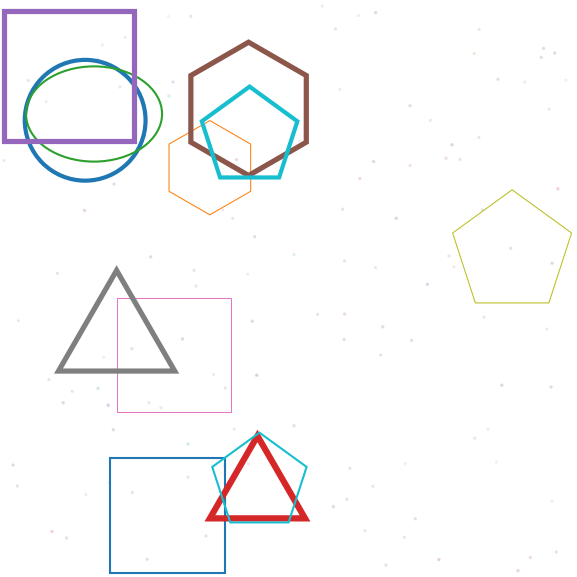[{"shape": "square", "thickness": 1, "radius": 0.5, "center": [0.29, 0.107]}, {"shape": "circle", "thickness": 2, "radius": 0.52, "center": [0.147, 0.791]}, {"shape": "hexagon", "thickness": 0.5, "radius": 0.41, "center": [0.363, 0.709]}, {"shape": "oval", "thickness": 1, "radius": 0.59, "center": [0.163, 0.802]}, {"shape": "triangle", "thickness": 3, "radius": 0.48, "center": [0.446, 0.149]}, {"shape": "square", "thickness": 2.5, "radius": 0.56, "center": [0.119, 0.868]}, {"shape": "hexagon", "thickness": 2.5, "radius": 0.58, "center": [0.43, 0.811]}, {"shape": "square", "thickness": 0.5, "radius": 0.49, "center": [0.302, 0.385]}, {"shape": "triangle", "thickness": 2.5, "radius": 0.58, "center": [0.202, 0.415]}, {"shape": "pentagon", "thickness": 0.5, "radius": 0.54, "center": [0.887, 0.562]}, {"shape": "pentagon", "thickness": 2, "radius": 0.43, "center": [0.432, 0.762]}, {"shape": "pentagon", "thickness": 1, "radius": 0.43, "center": [0.449, 0.164]}]